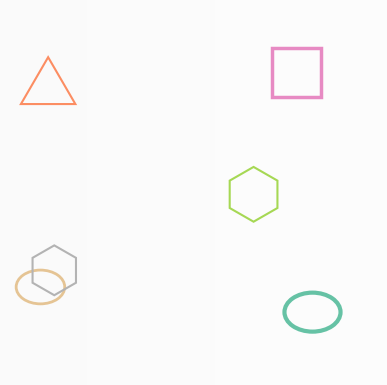[{"shape": "oval", "thickness": 3, "radius": 0.36, "center": [0.806, 0.189]}, {"shape": "triangle", "thickness": 1.5, "radius": 0.41, "center": [0.124, 0.77]}, {"shape": "square", "thickness": 2.5, "radius": 0.32, "center": [0.766, 0.812]}, {"shape": "hexagon", "thickness": 1.5, "radius": 0.36, "center": [0.654, 0.495]}, {"shape": "oval", "thickness": 2, "radius": 0.31, "center": [0.104, 0.255]}, {"shape": "hexagon", "thickness": 1.5, "radius": 0.32, "center": [0.14, 0.298]}]